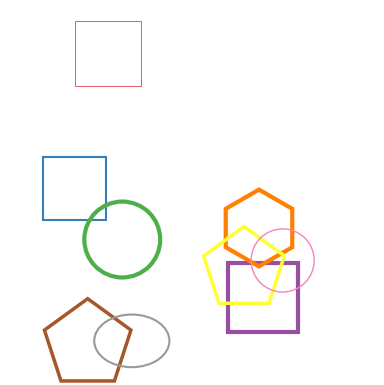[{"shape": "square", "thickness": 0.5, "radius": 0.43, "center": [0.279, 0.861]}, {"shape": "square", "thickness": 1.5, "radius": 0.41, "center": [0.193, 0.51]}, {"shape": "circle", "thickness": 3, "radius": 0.49, "center": [0.318, 0.378]}, {"shape": "square", "thickness": 3, "radius": 0.45, "center": [0.683, 0.227]}, {"shape": "hexagon", "thickness": 3, "radius": 0.5, "center": [0.673, 0.408]}, {"shape": "pentagon", "thickness": 2.5, "radius": 0.55, "center": [0.634, 0.301]}, {"shape": "pentagon", "thickness": 2.5, "radius": 0.59, "center": [0.228, 0.106]}, {"shape": "circle", "thickness": 1, "radius": 0.41, "center": [0.734, 0.324]}, {"shape": "oval", "thickness": 1.5, "radius": 0.49, "center": [0.342, 0.115]}]